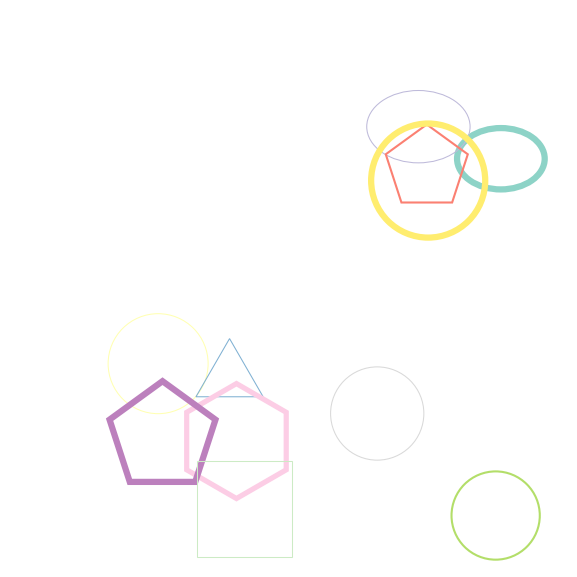[{"shape": "oval", "thickness": 3, "radius": 0.38, "center": [0.867, 0.724]}, {"shape": "circle", "thickness": 0.5, "radius": 0.43, "center": [0.274, 0.369]}, {"shape": "oval", "thickness": 0.5, "radius": 0.45, "center": [0.725, 0.78]}, {"shape": "pentagon", "thickness": 1, "radius": 0.37, "center": [0.739, 0.709]}, {"shape": "triangle", "thickness": 0.5, "radius": 0.34, "center": [0.397, 0.346]}, {"shape": "circle", "thickness": 1, "radius": 0.38, "center": [0.858, 0.106]}, {"shape": "hexagon", "thickness": 2.5, "radius": 0.5, "center": [0.409, 0.235]}, {"shape": "circle", "thickness": 0.5, "radius": 0.4, "center": [0.653, 0.283]}, {"shape": "pentagon", "thickness": 3, "radius": 0.48, "center": [0.281, 0.243]}, {"shape": "square", "thickness": 0.5, "radius": 0.41, "center": [0.424, 0.118]}, {"shape": "circle", "thickness": 3, "radius": 0.49, "center": [0.741, 0.686]}]